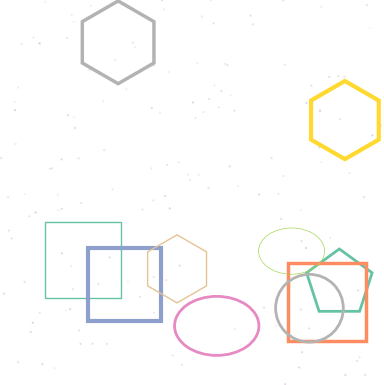[{"shape": "pentagon", "thickness": 2, "radius": 0.45, "center": [0.881, 0.264]}, {"shape": "square", "thickness": 1, "radius": 0.49, "center": [0.215, 0.324]}, {"shape": "square", "thickness": 2.5, "radius": 0.51, "center": [0.85, 0.216]}, {"shape": "square", "thickness": 3, "radius": 0.48, "center": [0.323, 0.261]}, {"shape": "oval", "thickness": 2, "radius": 0.55, "center": [0.563, 0.154]}, {"shape": "oval", "thickness": 0.5, "radius": 0.43, "center": [0.757, 0.348]}, {"shape": "hexagon", "thickness": 3, "radius": 0.51, "center": [0.896, 0.688]}, {"shape": "hexagon", "thickness": 1, "radius": 0.44, "center": [0.46, 0.302]}, {"shape": "circle", "thickness": 2, "radius": 0.44, "center": [0.804, 0.199]}, {"shape": "hexagon", "thickness": 2.5, "radius": 0.54, "center": [0.307, 0.89]}]